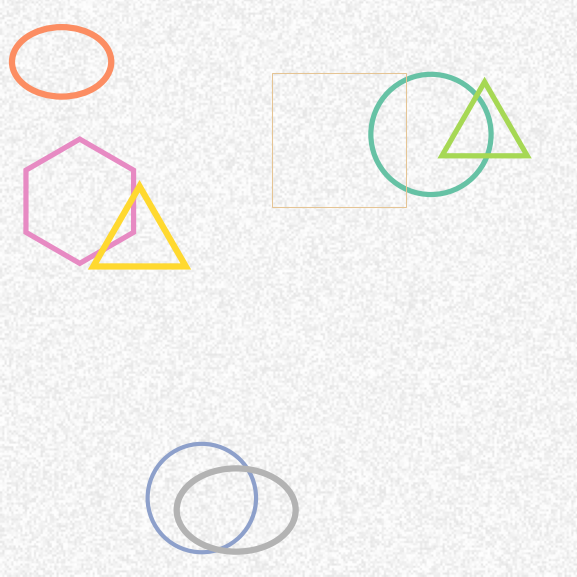[{"shape": "circle", "thickness": 2.5, "radius": 0.52, "center": [0.746, 0.766]}, {"shape": "oval", "thickness": 3, "radius": 0.43, "center": [0.107, 0.892]}, {"shape": "circle", "thickness": 2, "radius": 0.47, "center": [0.349, 0.137]}, {"shape": "hexagon", "thickness": 2.5, "radius": 0.54, "center": [0.138, 0.651]}, {"shape": "triangle", "thickness": 2.5, "radius": 0.43, "center": [0.839, 0.772]}, {"shape": "triangle", "thickness": 3, "radius": 0.46, "center": [0.242, 0.584]}, {"shape": "square", "thickness": 0.5, "radius": 0.58, "center": [0.587, 0.756]}, {"shape": "oval", "thickness": 3, "radius": 0.51, "center": [0.409, 0.116]}]